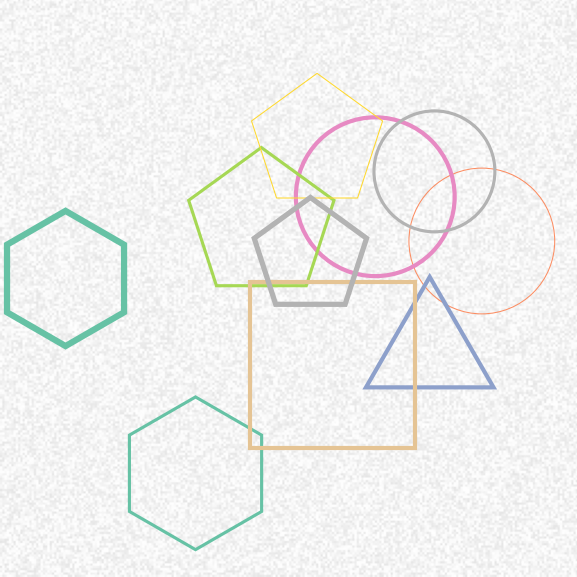[{"shape": "hexagon", "thickness": 3, "radius": 0.59, "center": [0.113, 0.517]}, {"shape": "hexagon", "thickness": 1.5, "radius": 0.66, "center": [0.339, 0.18]}, {"shape": "circle", "thickness": 0.5, "radius": 0.63, "center": [0.834, 0.582]}, {"shape": "triangle", "thickness": 2, "radius": 0.64, "center": [0.744, 0.392]}, {"shape": "circle", "thickness": 2, "radius": 0.69, "center": [0.65, 0.658]}, {"shape": "pentagon", "thickness": 1.5, "radius": 0.66, "center": [0.453, 0.611]}, {"shape": "pentagon", "thickness": 0.5, "radius": 0.6, "center": [0.549, 0.753]}, {"shape": "square", "thickness": 2, "radius": 0.72, "center": [0.576, 0.367]}, {"shape": "circle", "thickness": 1.5, "radius": 0.52, "center": [0.752, 0.702]}, {"shape": "pentagon", "thickness": 2.5, "radius": 0.51, "center": [0.537, 0.555]}]